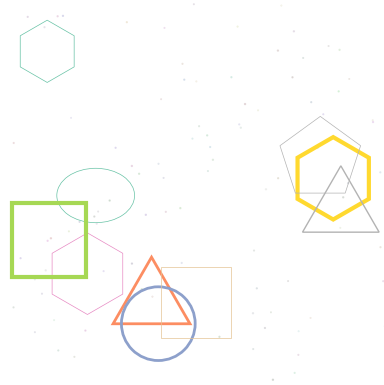[{"shape": "oval", "thickness": 0.5, "radius": 0.5, "center": [0.249, 0.492]}, {"shape": "hexagon", "thickness": 0.5, "radius": 0.4, "center": [0.123, 0.867]}, {"shape": "triangle", "thickness": 2, "radius": 0.58, "center": [0.394, 0.217]}, {"shape": "circle", "thickness": 2, "radius": 0.48, "center": [0.411, 0.159]}, {"shape": "hexagon", "thickness": 0.5, "radius": 0.53, "center": [0.227, 0.289]}, {"shape": "square", "thickness": 3, "radius": 0.48, "center": [0.128, 0.377]}, {"shape": "hexagon", "thickness": 3, "radius": 0.53, "center": [0.865, 0.537]}, {"shape": "square", "thickness": 0.5, "radius": 0.46, "center": [0.51, 0.214]}, {"shape": "pentagon", "thickness": 0.5, "radius": 0.55, "center": [0.832, 0.588]}, {"shape": "triangle", "thickness": 1, "radius": 0.57, "center": [0.885, 0.454]}]